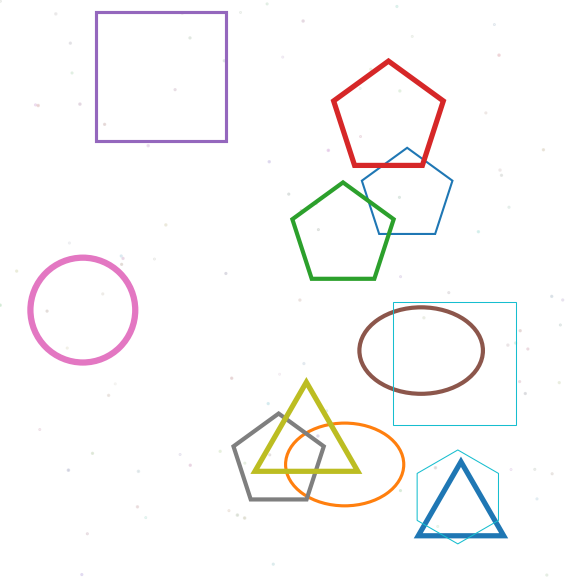[{"shape": "triangle", "thickness": 2.5, "radius": 0.43, "center": [0.798, 0.114]}, {"shape": "pentagon", "thickness": 1, "radius": 0.41, "center": [0.705, 0.661]}, {"shape": "oval", "thickness": 1.5, "radius": 0.51, "center": [0.597, 0.195]}, {"shape": "pentagon", "thickness": 2, "radius": 0.46, "center": [0.594, 0.591]}, {"shape": "pentagon", "thickness": 2.5, "radius": 0.5, "center": [0.673, 0.793]}, {"shape": "square", "thickness": 1.5, "radius": 0.56, "center": [0.279, 0.866]}, {"shape": "oval", "thickness": 2, "radius": 0.53, "center": [0.729, 0.392]}, {"shape": "circle", "thickness": 3, "radius": 0.45, "center": [0.143, 0.462]}, {"shape": "pentagon", "thickness": 2, "radius": 0.41, "center": [0.482, 0.201]}, {"shape": "triangle", "thickness": 2.5, "radius": 0.51, "center": [0.531, 0.234]}, {"shape": "square", "thickness": 0.5, "radius": 0.53, "center": [0.788, 0.37]}, {"shape": "hexagon", "thickness": 0.5, "radius": 0.41, "center": [0.793, 0.139]}]